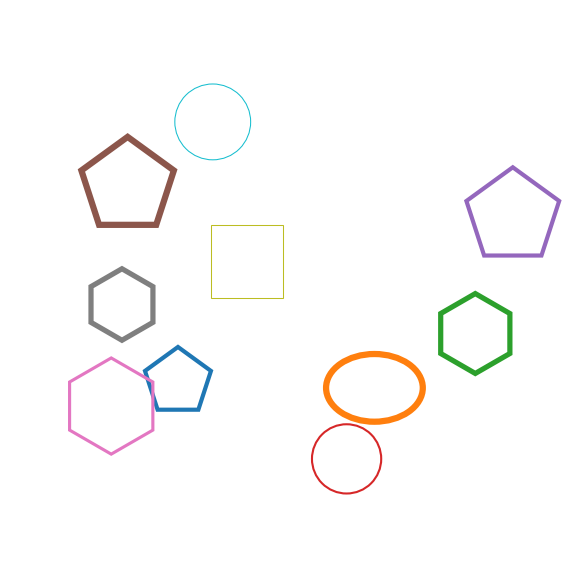[{"shape": "pentagon", "thickness": 2, "radius": 0.3, "center": [0.308, 0.338]}, {"shape": "oval", "thickness": 3, "radius": 0.42, "center": [0.648, 0.328]}, {"shape": "hexagon", "thickness": 2.5, "radius": 0.35, "center": [0.823, 0.422]}, {"shape": "circle", "thickness": 1, "radius": 0.3, "center": [0.6, 0.205]}, {"shape": "pentagon", "thickness": 2, "radius": 0.42, "center": [0.888, 0.625]}, {"shape": "pentagon", "thickness": 3, "radius": 0.42, "center": [0.221, 0.678]}, {"shape": "hexagon", "thickness": 1.5, "radius": 0.42, "center": [0.193, 0.296]}, {"shape": "hexagon", "thickness": 2.5, "radius": 0.31, "center": [0.211, 0.472]}, {"shape": "square", "thickness": 0.5, "radius": 0.31, "center": [0.428, 0.546]}, {"shape": "circle", "thickness": 0.5, "radius": 0.33, "center": [0.368, 0.788]}]